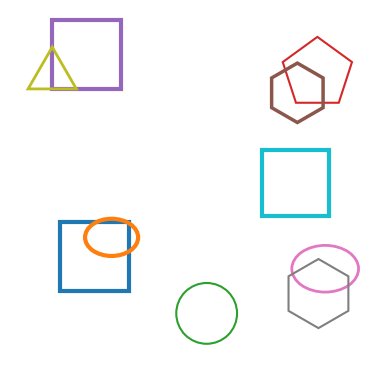[{"shape": "square", "thickness": 3, "radius": 0.45, "center": [0.246, 0.333]}, {"shape": "oval", "thickness": 3, "radius": 0.34, "center": [0.29, 0.383]}, {"shape": "circle", "thickness": 1.5, "radius": 0.39, "center": [0.537, 0.186]}, {"shape": "pentagon", "thickness": 1.5, "radius": 0.47, "center": [0.824, 0.81]}, {"shape": "square", "thickness": 3, "radius": 0.45, "center": [0.226, 0.858]}, {"shape": "hexagon", "thickness": 2.5, "radius": 0.39, "center": [0.772, 0.759]}, {"shape": "oval", "thickness": 2, "radius": 0.43, "center": [0.845, 0.302]}, {"shape": "hexagon", "thickness": 1.5, "radius": 0.45, "center": [0.827, 0.238]}, {"shape": "triangle", "thickness": 2, "radius": 0.36, "center": [0.136, 0.805]}, {"shape": "square", "thickness": 3, "radius": 0.43, "center": [0.767, 0.525]}]